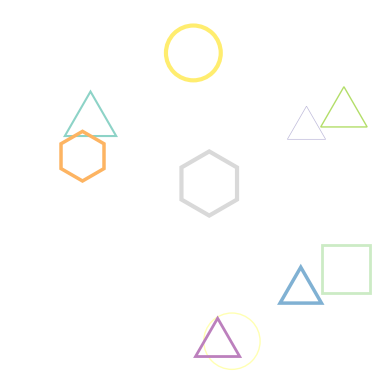[{"shape": "triangle", "thickness": 1.5, "radius": 0.39, "center": [0.235, 0.685]}, {"shape": "circle", "thickness": 1, "radius": 0.37, "center": [0.602, 0.114]}, {"shape": "triangle", "thickness": 0.5, "radius": 0.29, "center": [0.796, 0.667]}, {"shape": "triangle", "thickness": 2.5, "radius": 0.31, "center": [0.781, 0.244]}, {"shape": "hexagon", "thickness": 2.5, "radius": 0.32, "center": [0.214, 0.594]}, {"shape": "triangle", "thickness": 1, "radius": 0.35, "center": [0.893, 0.705]}, {"shape": "hexagon", "thickness": 3, "radius": 0.42, "center": [0.543, 0.523]}, {"shape": "triangle", "thickness": 2, "radius": 0.33, "center": [0.565, 0.107]}, {"shape": "square", "thickness": 2, "radius": 0.31, "center": [0.898, 0.302]}, {"shape": "circle", "thickness": 3, "radius": 0.36, "center": [0.502, 0.863]}]